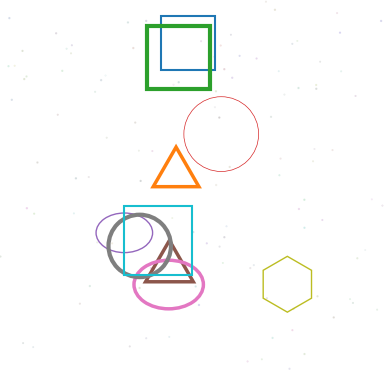[{"shape": "square", "thickness": 1.5, "radius": 0.35, "center": [0.489, 0.888]}, {"shape": "triangle", "thickness": 2.5, "radius": 0.34, "center": [0.457, 0.549]}, {"shape": "square", "thickness": 3, "radius": 0.41, "center": [0.463, 0.851]}, {"shape": "circle", "thickness": 0.5, "radius": 0.49, "center": [0.575, 0.652]}, {"shape": "oval", "thickness": 1, "radius": 0.37, "center": [0.323, 0.395]}, {"shape": "triangle", "thickness": 2.5, "radius": 0.36, "center": [0.44, 0.304]}, {"shape": "oval", "thickness": 2.5, "radius": 0.45, "center": [0.438, 0.261]}, {"shape": "circle", "thickness": 3, "radius": 0.41, "center": [0.363, 0.361]}, {"shape": "hexagon", "thickness": 1, "radius": 0.36, "center": [0.746, 0.262]}, {"shape": "square", "thickness": 1.5, "radius": 0.45, "center": [0.411, 0.375]}]